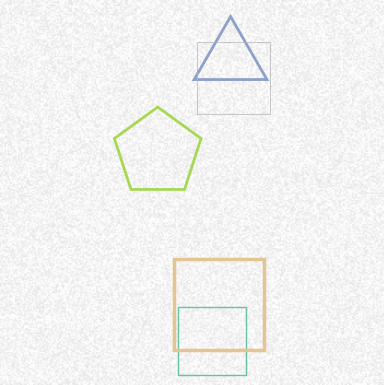[{"shape": "square", "thickness": 1, "radius": 0.44, "center": [0.551, 0.113]}, {"shape": "triangle", "thickness": 2, "radius": 0.55, "center": [0.599, 0.848]}, {"shape": "pentagon", "thickness": 2, "radius": 0.59, "center": [0.41, 0.604]}, {"shape": "square", "thickness": 2.5, "radius": 0.59, "center": [0.569, 0.209]}, {"shape": "square", "thickness": 0.5, "radius": 0.47, "center": [0.606, 0.798]}]